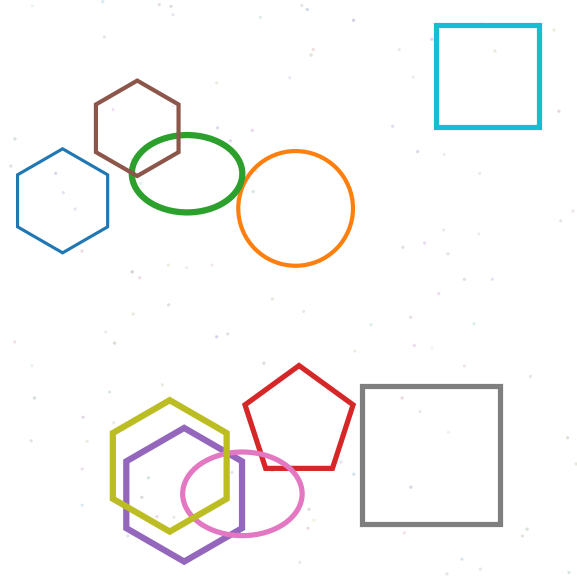[{"shape": "hexagon", "thickness": 1.5, "radius": 0.45, "center": [0.108, 0.651]}, {"shape": "circle", "thickness": 2, "radius": 0.5, "center": [0.512, 0.638]}, {"shape": "oval", "thickness": 3, "radius": 0.48, "center": [0.324, 0.698]}, {"shape": "pentagon", "thickness": 2.5, "radius": 0.49, "center": [0.518, 0.268]}, {"shape": "hexagon", "thickness": 3, "radius": 0.58, "center": [0.319, 0.142]}, {"shape": "hexagon", "thickness": 2, "radius": 0.41, "center": [0.238, 0.777]}, {"shape": "oval", "thickness": 2.5, "radius": 0.52, "center": [0.42, 0.144]}, {"shape": "square", "thickness": 2.5, "radius": 0.6, "center": [0.746, 0.211]}, {"shape": "hexagon", "thickness": 3, "radius": 0.57, "center": [0.294, 0.192]}, {"shape": "square", "thickness": 2.5, "radius": 0.44, "center": [0.844, 0.868]}]